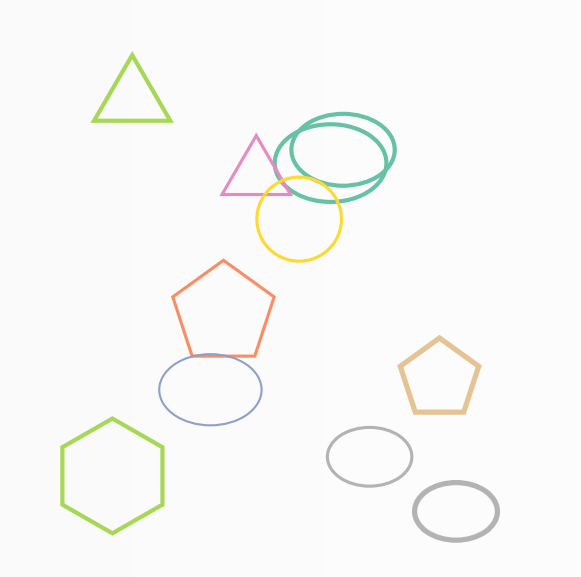[{"shape": "oval", "thickness": 2, "radius": 0.44, "center": [0.59, 0.74]}, {"shape": "oval", "thickness": 2, "radius": 0.48, "center": [0.569, 0.717]}, {"shape": "pentagon", "thickness": 1.5, "radius": 0.46, "center": [0.384, 0.457]}, {"shape": "oval", "thickness": 1, "radius": 0.44, "center": [0.362, 0.324]}, {"shape": "triangle", "thickness": 1.5, "radius": 0.34, "center": [0.441, 0.696]}, {"shape": "hexagon", "thickness": 2, "radius": 0.5, "center": [0.193, 0.175]}, {"shape": "triangle", "thickness": 2, "radius": 0.38, "center": [0.227, 0.828]}, {"shape": "circle", "thickness": 1.5, "radius": 0.36, "center": [0.515, 0.62]}, {"shape": "pentagon", "thickness": 2.5, "radius": 0.35, "center": [0.756, 0.343]}, {"shape": "oval", "thickness": 2.5, "radius": 0.36, "center": [0.785, 0.114]}, {"shape": "oval", "thickness": 1.5, "radius": 0.36, "center": [0.636, 0.208]}]